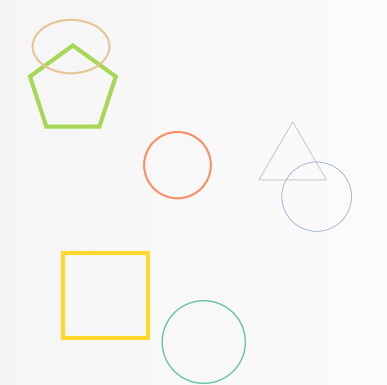[{"shape": "circle", "thickness": 1, "radius": 0.54, "center": [0.526, 0.112]}, {"shape": "circle", "thickness": 1.5, "radius": 0.43, "center": [0.458, 0.571]}, {"shape": "circle", "thickness": 0.5, "radius": 0.45, "center": [0.817, 0.489]}, {"shape": "pentagon", "thickness": 3, "radius": 0.58, "center": [0.188, 0.765]}, {"shape": "square", "thickness": 3, "radius": 0.55, "center": [0.273, 0.233]}, {"shape": "oval", "thickness": 1.5, "radius": 0.5, "center": [0.183, 0.879]}, {"shape": "triangle", "thickness": 0.5, "radius": 0.5, "center": [0.755, 0.583]}]